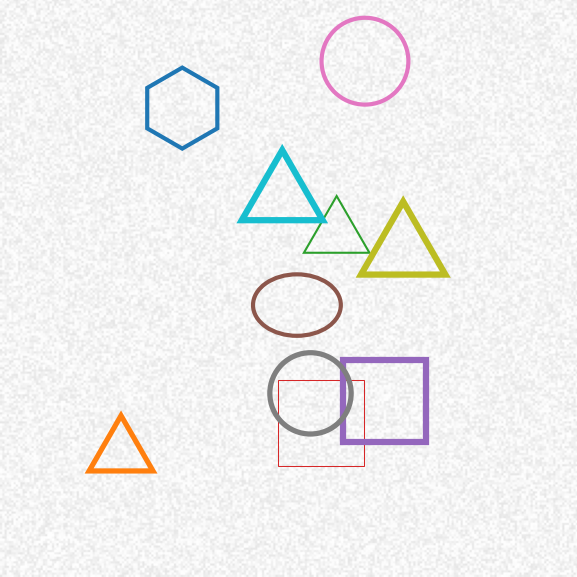[{"shape": "hexagon", "thickness": 2, "radius": 0.35, "center": [0.316, 0.812]}, {"shape": "triangle", "thickness": 2.5, "radius": 0.32, "center": [0.21, 0.216]}, {"shape": "triangle", "thickness": 1, "radius": 0.33, "center": [0.583, 0.594]}, {"shape": "square", "thickness": 0.5, "radius": 0.37, "center": [0.556, 0.267]}, {"shape": "square", "thickness": 3, "radius": 0.36, "center": [0.666, 0.305]}, {"shape": "oval", "thickness": 2, "radius": 0.38, "center": [0.514, 0.471]}, {"shape": "circle", "thickness": 2, "radius": 0.38, "center": [0.632, 0.893]}, {"shape": "circle", "thickness": 2.5, "radius": 0.35, "center": [0.538, 0.318]}, {"shape": "triangle", "thickness": 3, "radius": 0.42, "center": [0.698, 0.566]}, {"shape": "triangle", "thickness": 3, "radius": 0.4, "center": [0.489, 0.658]}]